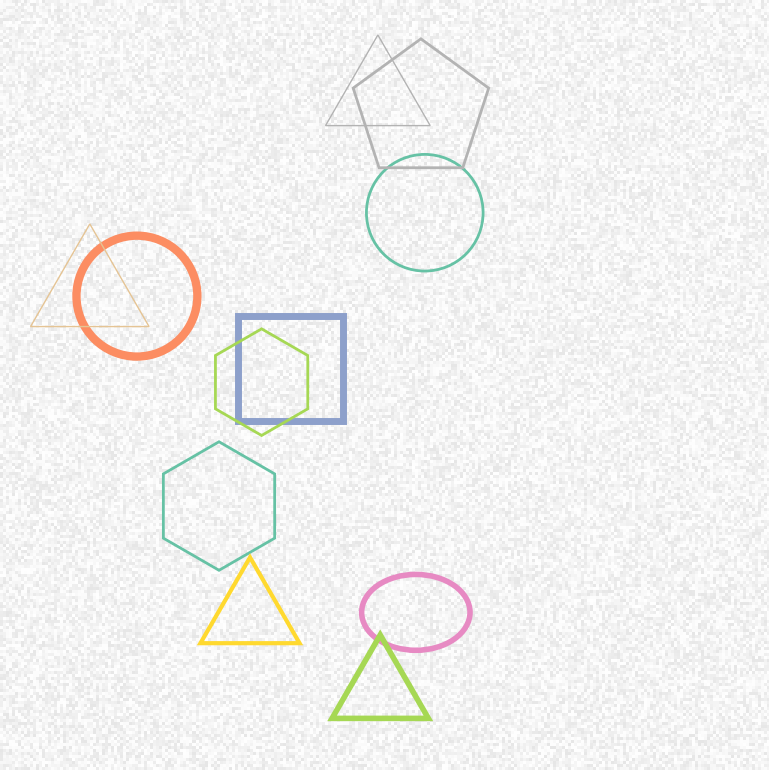[{"shape": "circle", "thickness": 1, "radius": 0.38, "center": [0.552, 0.724]}, {"shape": "hexagon", "thickness": 1, "radius": 0.42, "center": [0.284, 0.343]}, {"shape": "circle", "thickness": 3, "radius": 0.39, "center": [0.178, 0.615]}, {"shape": "square", "thickness": 2.5, "radius": 0.34, "center": [0.377, 0.521]}, {"shape": "oval", "thickness": 2, "radius": 0.35, "center": [0.54, 0.205]}, {"shape": "hexagon", "thickness": 1, "radius": 0.35, "center": [0.34, 0.504]}, {"shape": "triangle", "thickness": 2, "radius": 0.36, "center": [0.494, 0.103]}, {"shape": "triangle", "thickness": 1.5, "radius": 0.37, "center": [0.325, 0.202]}, {"shape": "triangle", "thickness": 0.5, "radius": 0.44, "center": [0.117, 0.62]}, {"shape": "triangle", "thickness": 0.5, "radius": 0.39, "center": [0.491, 0.876]}, {"shape": "pentagon", "thickness": 1, "radius": 0.46, "center": [0.547, 0.857]}]